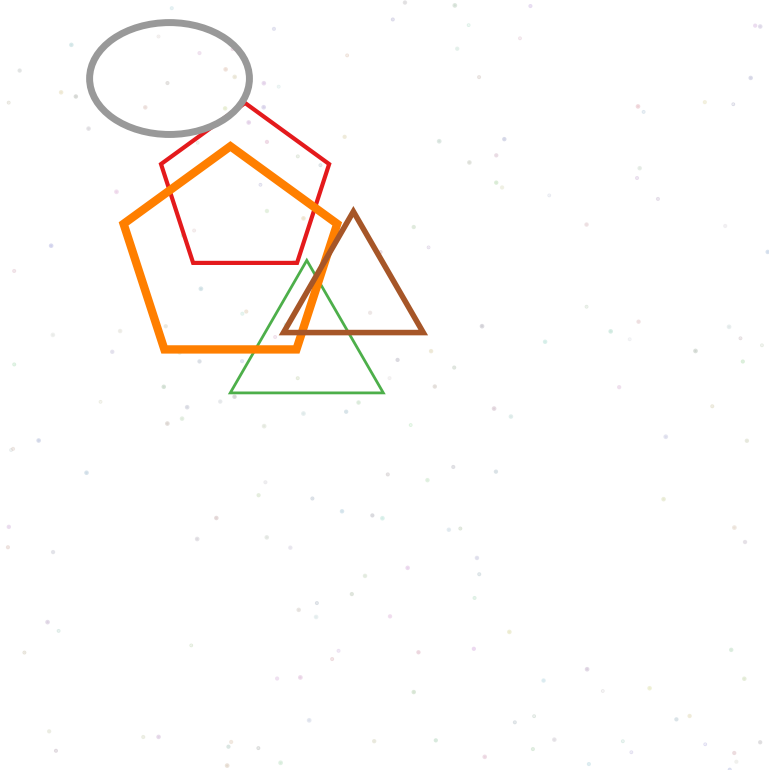[{"shape": "pentagon", "thickness": 1.5, "radius": 0.57, "center": [0.318, 0.751]}, {"shape": "triangle", "thickness": 1, "radius": 0.57, "center": [0.398, 0.547]}, {"shape": "pentagon", "thickness": 3, "radius": 0.73, "center": [0.299, 0.664]}, {"shape": "triangle", "thickness": 2, "radius": 0.52, "center": [0.459, 0.62]}, {"shape": "oval", "thickness": 2.5, "radius": 0.52, "center": [0.22, 0.898]}]